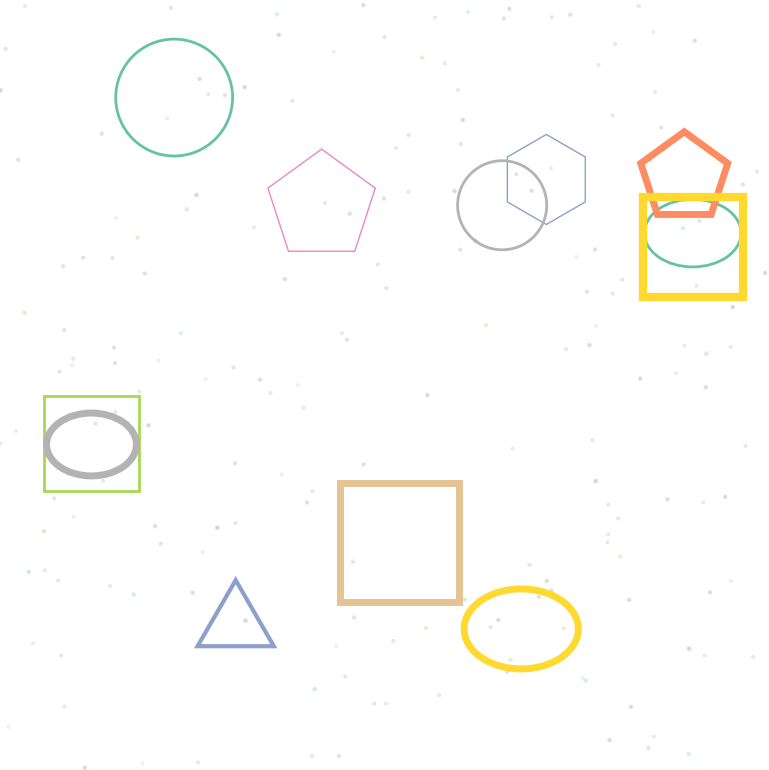[{"shape": "circle", "thickness": 1, "radius": 0.38, "center": [0.226, 0.873]}, {"shape": "oval", "thickness": 1, "radius": 0.31, "center": [0.9, 0.697]}, {"shape": "pentagon", "thickness": 2.5, "radius": 0.3, "center": [0.889, 0.769]}, {"shape": "hexagon", "thickness": 0.5, "radius": 0.29, "center": [0.71, 0.767]}, {"shape": "triangle", "thickness": 1.5, "radius": 0.29, "center": [0.306, 0.189]}, {"shape": "pentagon", "thickness": 0.5, "radius": 0.37, "center": [0.418, 0.733]}, {"shape": "square", "thickness": 1, "radius": 0.31, "center": [0.119, 0.424]}, {"shape": "square", "thickness": 3, "radius": 0.32, "center": [0.899, 0.679]}, {"shape": "oval", "thickness": 2.5, "radius": 0.37, "center": [0.677, 0.183]}, {"shape": "square", "thickness": 2.5, "radius": 0.39, "center": [0.519, 0.296]}, {"shape": "circle", "thickness": 1, "radius": 0.29, "center": [0.652, 0.733]}, {"shape": "oval", "thickness": 2.5, "radius": 0.29, "center": [0.119, 0.423]}]